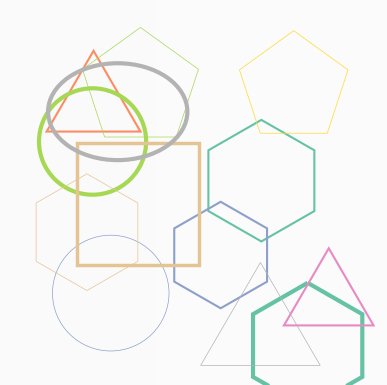[{"shape": "hexagon", "thickness": 1.5, "radius": 0.79, "center": [0.675, 0.531]}, {"shape": "hexagon", "thickness": 3, "radius": 0.81, "center": [0.794, 0.102]}, {"shape": "triangle", "thickness": 1.5, "radius": 0.7, "center": [0.241, 0.728]}, {"shape": "hexagon", "thickness": 1.5, "radius": 0.69, "center": [0.569, 0.338]}, {"shape": "circle", "thickness": 0.5, "radius": 0.75, "center": [0.286, 0.239]}, {"shape": "triangle", "thickness": 1.5, "radius": 0.67, "center": [0.848, 0.222]}, {"shape": "pentagon", "thickness": 0.5, "radius": 0.79, "center": [0.362, 0.771]}, {"shape": "circle", "thickness": 3, "radius": 0.69, "center": [0.239, 0.632]}, {"shape": "pentagon", "thickness": 0.5, "radius": 0.74, "center": [0.758, 0.773]}, {"shape": "hexagon", "thickness": 0.5, "radius": 0.76, "center": [0.224, 0.397]}, {"shape": "square", "thickness": 2.5, "radius": 0.79, "center": [0.356, 0.47]}, {"shape": "triangle", "thickness": 0.5, "radius": 0.89, "center": [0.672, 0.14]}, {"shape": "oval", "thickness": 3, "radius": 0.9, "center": [0.304, 0.71]}]